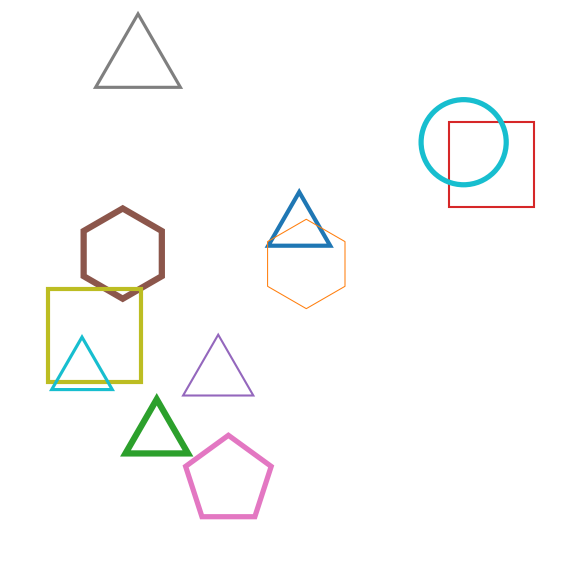[{"shape": "triangle", "thickness": 2, "radius": 0.31, "center": [0.518, 0.605]}, {"shape": "hexagon", "thickness": 0.5, "radius": 0.39, "center": [0.53, 0.542]}, {"shape": "triangle", "thickness": 3, "radius": 0.31, "center": [0.271, 0.245]}, {"shape": "square", "thickness": 1, "radius": 0.37, "center": [0.851, 0.715]}, {"shape": "triangle", "thickness": 1, "radius": 0.35, "center": [0.378, 0.349]}, {"shape": "hexagon", "thickness": 3, "radius": 0.39, "center": [0.213, 0.56]}, {"shape": "pentagon", "thickness": 2.5, "radius": 0.39, "center": [0.395, 0.167]}, {"shape": "triangle", "thickness": 1.5, "radius": 0.42, "center": [0.239, 0.89]}, {"shape": "square", "thickness": 2, "radius": 0.4, "center": [0.163, 0.418]}, {"shape": "circle", "thickness": 2.5, "radius": 0.37, "center": [0.803, 0.753]}, {"shape": "triangle", "thickness": 1.5, "radius": 0.3, "center": [0.142, 0.355]}]